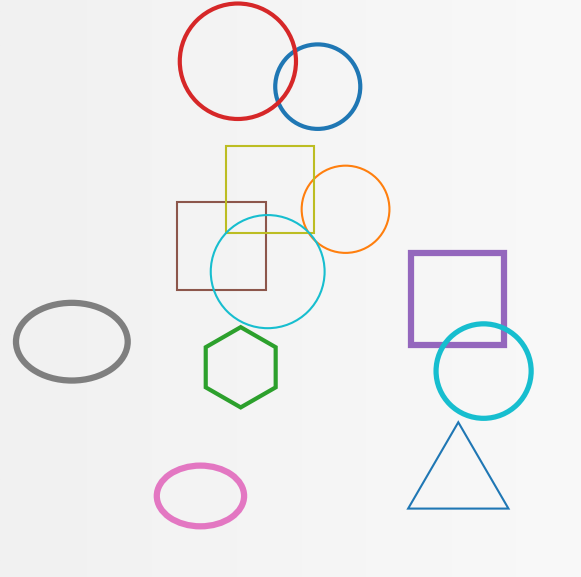[{"shape": "triangle", "thickness": 1, "radius": 0.5, "center": [0.788, 0.168]}, {"shape": "circle", "thickness": 2, "radius": 0.37, "center": [0.547, 0.849]}, {"shape": "circle", "thickness": 1, "radius": 0.38, "center": [0.594, 0.637]}, {"shape": "hexagon", "thickness": 2, "radius": 0.35, "center": [0.414, 0.363]}, {"shape": "circle", "thickness": 2, "radius": 0.5, "center": [0.409, 0.893]}, {"shape": "square", "thickness": 3, "radius": 0.4, "center": [0.788, 0.482]}, {"shape": "square", "thickness": 1, "radius": 0.38, "center": [0.381, 0.573]}, {"shape": "oval", "thickness": 3, "radius": 0.38, "center": [0.345, 0.14]}, {"shape": "oval", "thickness": 3, "radius": 0.48, "center": [0.124, 0.407]}, {"shape": "square", "thickness": 1, "radius": 0.38, "center": [0.465, 0.672]}, {"shape": "circle", "thickness": 1, "radius": 0.49, "center": [0.461, 0.529]}, {"shape": "circle", "thickness": 2.5, "radius": 0.41, "center": [0.832, 0.357]}]